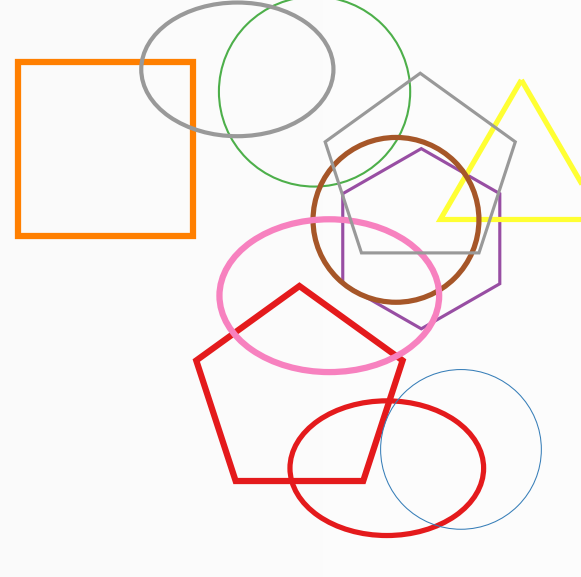[{"shape": "oval", "thickness": 2.5, "radius": 0.83, "center": [0.665, 0.188]}, {"shape": "pentagon", "thickness": 3, "radius": 0.93, "center": [0.515, 0.317]}, {"shape": "circle", "thickness": 0.5, "radius": 0.69, "center": [0.793, 0.221]}, {"shape": "circle", "thickness": 1, "radius": 0.82, "center": [0.541, 0.841]}, {"shape": "hexagon", "thickness": 1.5, "radius": 0.78, "center": [0.725, 0.586]}, {"shape": "square", "thickness": 3, "radius": 0.75, "center": [0.181, 0.742]}, {"shape": "triangle", "thickness": 2.5, "radius": 0.81, "center": [0.897, 0.7]}, {"shape": "circle", "thickness": 2.5, "radius": 0.71, "center": [0.681, 0.618]}, {"shape": "oval", "thickness": 3, "radius": 0.94, "center": [0.567, 0.487]}, {"shape": "oval", "thickness": 2, "radius": 0.83, "center": [0.408, 0.879]}, {"shape": "pentagon", "thickness": 1.5, "radius": 0.86, "center": [0.723, 0.7]}]